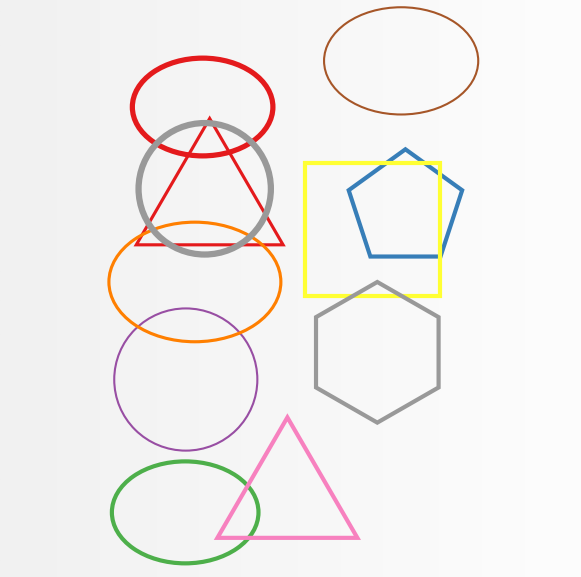[{"shape": "oval", "thickness": 2.5, "radius": 0.6, "center": [0.349, 0.814]}, {"shape": "triangle", "thickness": 1.5, "radius": 0.73, "center": [0.361, 0.648]}, {"shape": "pentagon", "thickness": 2, "radius": 0.51, "center": [0.698, 0.638]}, {"shape": "oval", "thickness": 2, "radius": 0.63, "center": [0.319, 0.112]}, {"shape": "circle", "thickness": 1, "radius": 0.62, "center": [0.32, 0.342]}, {"shape": "oval", "thickness": 1.5, "radius": 0.74, "center": [0.335, 0.511]}, {"shape": "square", "thickness": 2, "radius": 0.58, "center": [0.641, 0.602]}, {"shape": "oval", "thickness": 1, "radius": 0.66, "center": [0.69, 0.894]}, {"shape": "triangle", "thickness": 2, "radius": 0.7, "center": [0.494, 0.137]}, {"shape": "hexagon", "thickness": 2, "radius": 0.61, "center": [0.649, 0.389]}, {"shape": "circle", "thickness": 3, "radius": 0.57, "center": [0.352, 0.672]}]